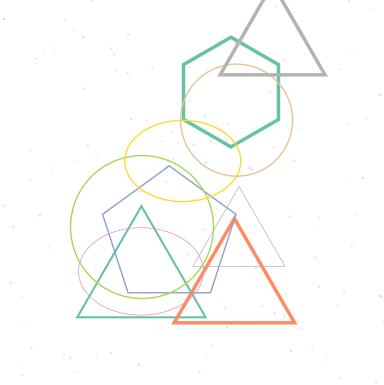[{"shape": "hexagon", "thickness": 2.5, "radius": 0.71, "center": [0.6, 0.761]}, {"shape": "triangle", "thickness": 1.5, "radius": 0.96, "center": [0.367, 0.272]}, {"shape": "triangle", "thickness": 2.5, "radius": 0.9, "center": [0.609, 0.252]}, {"shape": "pentagon", "thickness": 1, "radius": 0.91, "center": [0.44, 0.387]}, {"shape": "oval", "thickness": 0.5, "radius": 0.81, "center": [0.366, 0.295]}, {"shape": "circle", "thickness": 1, "radius": 0.93, "center": [0.369, 0.41]}, {"shape": "oval", "thickness": 1, "radius": 0.75, "center": [0.475, 0.582]}, {"shape": "circle", "thickness": 1, "radius": 0.73, "center": [0.615, 0.688]}, {"shape": "triangle", "thickness": 2.5, "radius": 0.79, "center": [0.708, 0.884]}, {"shape": "triangle", "thickness": 0.5, "radius": 0.69, "center": [0.621, 0.377]}]